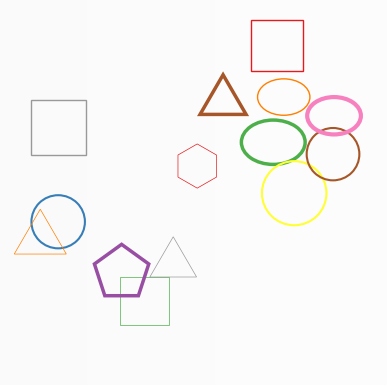[{"shape": "square", "thickness": 1, "radius": 0.33, "center": [0.715, 0.881]}, {"shape": "hexagon", "thickness": 0.5, "radius": 0.29, "center": [0.509, 0.569]}, {"shape": "circle", "thickness": 1.5, "radius": 0.35, "center": [0.15, 0.424]}, {"shape": "square", "thickness": 0.5, "radius": 0.32, "center": [0.373, 0.218]}, {"shape": "oval", "thickness": 2.5, "radius": 0.41, "center": [0.705, 0.631]}, {"shape": "pentagon", "thickness": 2.5, "radius": 0.37, "center": [0.314, 0.292]}, {"shape": "oval", "thickness": 1, "radius": 0.34, "center": [0.732, 0.748]}, {"shape": "triangle", "thickness": 0.5, "radius": 0.39, "center": [0.104, 0.379]}, {"shape": "circle", "thickness": 1.5, "radius": 0.42, "center": [0.759, 0.498]}, {"shape": "triangle", "thickness": 2.5, "radius": 0.34, "center": [0.576, 0.737]}, {"shape": "circle", "thickness": 1.5, "radius": 0.34, "center": [0.859, 0.6]}, {"shape": "oval", "thickness": 3, "radius": 0.35, "center": [0.862, 0.699]}, {"shape": "square", "thickness": 1, "radius": 0.36, "center": [0.152, 0.668]}, {"shape": "triangle", "thickness": 0.5, "radius": 0.35, "center": [0.447, 0.315]}]